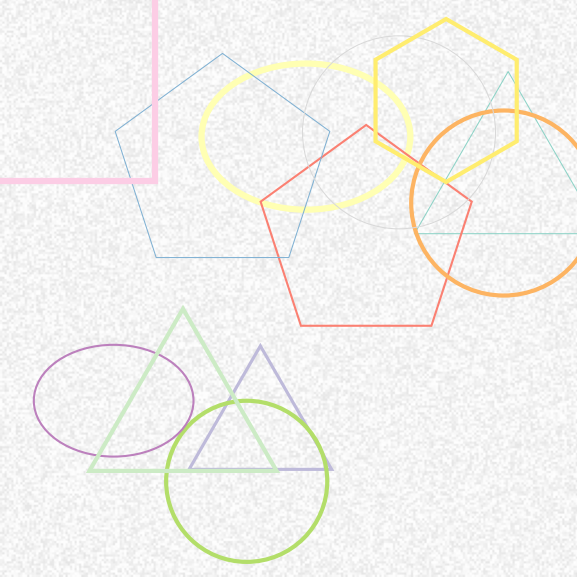[{"shape": "triangle", "thickness": 0.5, "radius": 0.94, "center": [0.88, 0.688]}, {"shape": "oval", "thickness": 3, "radius": 0.9, "center": [0.53, 0.763]}, {"shape": "triangle", "thickness": 1.5, "radius": 0.71, "center": [0.451, 0.258]}, {"shape": "pentagon", "thickness": 1, "radius": 0.96, "center": [0.634, 0.591]}, {"shape": "pentagon", "thickness": 0.5, "radius": 0.98, "center": [0.385, 0.711]}, {"shape": "circle", "thickness": 2, "radius": 0.8, "center": [0.872, 0.648]}, {"shape": "circle", "thickness": 2, "radius": 0.7, "center": [0.427, 0.166]}, {"shape": "square", "thickness": 3, "radius": 0.81, "center": [0.105, 0.849]}, {"shape": "circle", "thickness": 0.5, "radius": 0.84, "center": [0.691, 0.77]}, {"shape": "oval", "thickness": 1, "radius": 0.69, "center": [0.197, 0.305]}, {"shape": "triangle", "thickness": 2, "radius": 0.94, "center": [0.317, 0.277]}, {"shape": "hexagon", "thickness": 2, "radius": 0.71, "center": [0.773, 0.825]}]